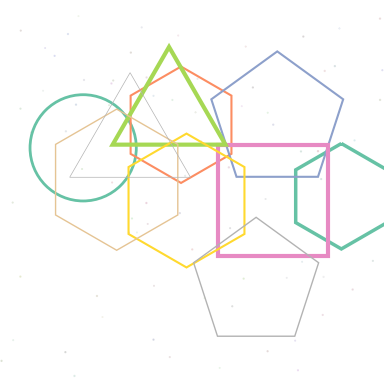[{"shape": "hexagon", "thickness": 2.5, "radius": 0.68, "center": [0.887, 0.49]}, {"shape": "circle", "thickness": 2, "radius": 0.69, "center": [0.216, 0.616]}, {"shape": "hexagon", "thickness": 1.5, "radius": 0.76, "center": [0.47, 0.676]}, {"shape": "pentagon", "thickness": 1.5, "radius": 0.9, "center": [0.72, 0.686]}, {"shape": "square", "thickness": 3, "radius": 0.72, "center": [0.709, 0.479]}, {"shape": "triangle", "thickness": 3, "radius": 0.85, "center": [0.439, 0.709]}, {"shape": "hexagon", "thickness": 1.5, "radius": 0.87, "center": [0.484, 0.479]}, {"shape": "hexagon", "thickness": 1, "radius": 0.92, "center": [0.303, 0.533]}, {"shape": "triangle", "thickness": 0.5, "radius": 0.91, "center": [0.338, 0.63]}, {"shape": "pentagon", "thickness": 1, "radius": 0.85, "center": [0.665, 0.265]}]